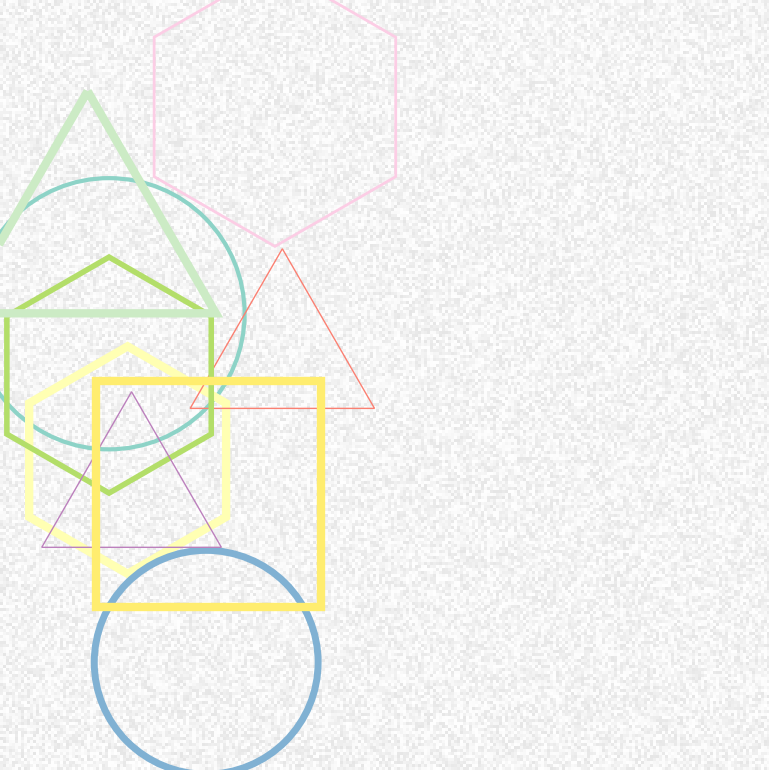[{"shape": "circle", "thickness": 1.5, "radius": 0.88, "center": [0.142, 0.593]}, {"shape": "hexagon", "thickness": 3, "radius": 0.74, "center": [0.166, 0.402]}, {"shape": "triangle", "thickness": 0.5, "radius": 0.69, "center": [0.367, 0.539]}, {"shape": "circle", "thickness": 2.5, "radius": 0.73, "center": [0.268, 0.14]}, {"shape": "hexagon", "thickness": 2, "radius": 0.77, "center": [0.142, 0.513]}, {"shape": "hexagon", "thickness": 1, "radius": 0.91, "center": [0.357, 0.861]}, {"shape": "triangle", "thickness": 0.5, "radius": 0.67, "center": [0.171, 0.357]}, {"shape": "triangle", "thickness": 3, "radius": 0.96, "center": [0.114, 0.689]}, {"shape": "square", "thickness": 3, "radius": 0.73, "center": [0.271, 0.358]}]